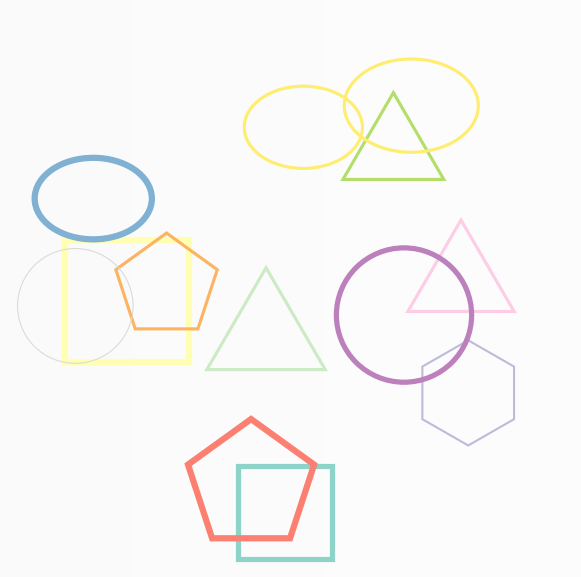[{"shape": "square", "thickness": 2.5, "radius": 0.4, "center": [0.491, 0.112]}, {"shape": "square", "thickness": 3, "radius": 0.53, "center": [0.219, 0.478]}, {"shape": "hexagon", "thickness": 1, "radius": 0.46, "center": [0.806, 0.319]}, {"shape": "pentagon", "thickness": 3, "radius": 0.57, "center": [0.432, 0.159]}, {"shape": "oval", "thickness": 3, "radius": 0.5, "center": [0.16, 0.655]}, {"shape": "pentagon", "thickness": 1.5, "radius": 0.46, "center": [0.287, 0.504]}, {"shape": "triangle", "thickness": 1.5, "radius": 0.5, "center": [0.677, 0.739]}, {"shape": "triangle", "thickness": 1.5, "radius": 0.53, "center": [0.793, 0.513]}, {"shape": "circle", "thickness": 0.5, "radius": 0.5, "center": [0.13, 0.469]}, {"shape": "circle", "thickness": 2.5, "radius": 0.58, "center": [0.695, 0.454]}, {"shape": "triangle", "thickness": 1.5, "radius": 0.59, "center": [0.458, 0.418]}, {"shape": "oval", "thickness": 1.5, "radius": 0.58, "center": [0.708, 0.816]}, {"shape": "oval", "thickness": 1.5, "radius": 0.51, "center": [0.522, 0.779]}]